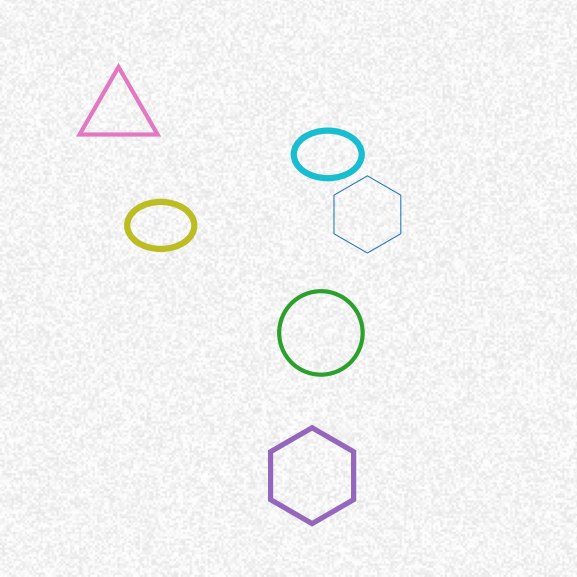[{"shape": "hexagon", "thickness": 0.5, "radius": 0.33, "center": [0.636, 0.628]}, {"shape": "circle", "thickness": 2, "radius": 0.36, "center": [0.556, 0.423]}, {"shape": "hexagon", "thickness": 2.5, "radius": 0.42, "center": [0.54, 0.175]}, {"shape": "triangle", "thickness": 2, "radius": 0.39, "center": [0.205, 0.805]}, {"shape": "oval", "thickness": 3, "radius": 0.29, "center": [0.278, 0.609]}, {"shape": "oval", "thickness": 3, "radius": 0.29, "center": [0.568, 0.732]}]